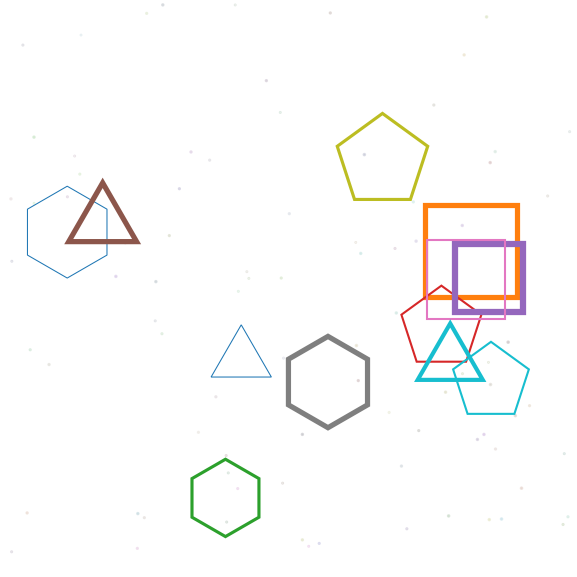[{"shape": "triangle", "thickness": 0.5, "radius": 0.3, "center": [0.418, 0.376]}, {"shape": "hexagon", "thickness": 0.5, "radius": 0.4, "center": [0.116, 0.597]}, {"shape": "square", "thickness": 2.5, "radius": 0.4, "center": [0.816, 0.565]}, {"shape": "hexagon", "thickness": 1.5, "radius": 0.33, "center": [0.39, 0.137]}, {"shape": "pentagon", "thickness": 1, "radius": 0.36, "center": [0.764, 0.432]}, {"shape": "square", "thickness": 3, "radius": 0.29, "center": [0.847, 0.518]}, {"shape": "triangle", "thickness": 2.5, "radius": 0.34, "center": [0.178, 0.615]}, {"shape": "square", "thickness": 1, "radius": 0.34, "center": [0.807, 0.515]}, {"shape": "hexagon", "thickness": 2.5, "radius": 0.4, "center": [0.568, 0.338]}, {"shape": "pentagon", "thickness": 1.5, "radius": 0.41, "center": [0.662, 0.72]}, {"shape": "triangle", "thickness": 2, "radius": 0.33, "center": [0.78, 0.374]}, {"shape": "pentagon", "thickness": 1, "radius": 0.34, "center": [0.85, 0.338]}]